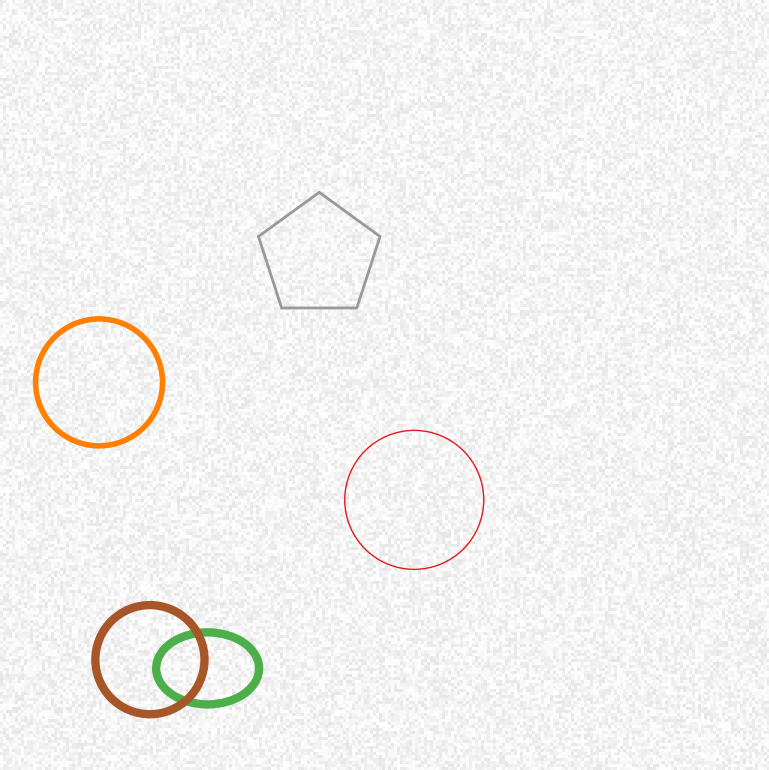[{"shape": "circle", "thickness": 0.5, "radius": 0.45, "center": [0.538, 0.351]}, {"shape": "oval", "thickness": 3, "radius": 0.33, "center": [0.27, 0.132]}, {"shape": "circle", "thickness": 2, "radius": 0.41, "center": [0.129, 0.503]}, {"shape": "circle", "thickness": 3, "radius": 0.35, "center": [0.195, 0.143]}, {"shape": "pentagon", "thickness": 1, "radius": 0.42, "center": [0.415, 0.667]}]